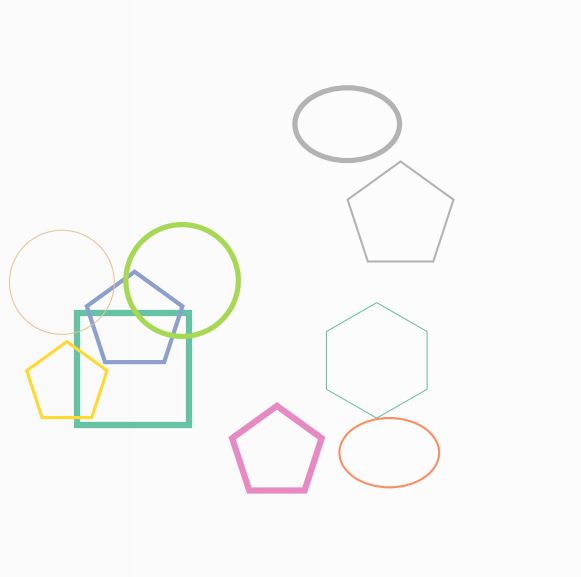[{"shape": "square", "thickness": 3, "radius": 0.48, "center": [0.229, 0.36]}, {"shape": "hexagon", "thickness": 0.5, "radius": 0.5, "center": [0.648, 0.375]}, {"shape": "oval", "thickness": 1, "radius": 0.43, "center": [0.67, 0.215]}, {"shape": "pentagon", "thickness": 2, "radius": 0.43, "center": [0.232, 0.442]}, {"shape": "pentagon", "thickness": 3, "radius": 0.4, "center": [0.476, 0.215]}, {"shape": "circle", "thickness": 2.5, "radius": 0.48, "center": [0.313, 0.513]}, {"shape": "pentagon", "thickness": 1.5, "radius": 0.36, "center": [0.115, 0.335]}, {"shape": "circle", "thickness": 0.5, "radius": 0.45, "center": [0.106, 0.51]}, {"shape": "pentagon", "thickness": 1, "radius": 0.48, "center": [0.689, 0.624]}, {"shape": "oval", "thickness": 2.5, "radius": 0.45, "center": [0.597, 0.784]}]